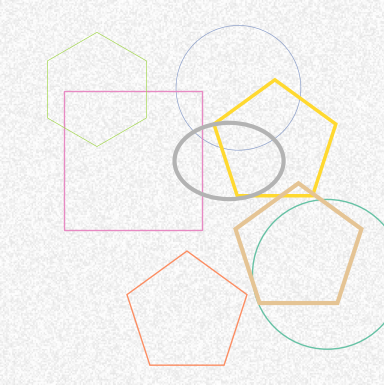[{"shape": "circle", "thickness": 1, "radius": 0.97, "center": [0.85, 0.287]}, {"shape": "pentagon", "thickness": 1, "radius": 0.82, "center": [0.486, 0.184]}, {"shape": "circle", "thickness": 0.5, "radius": 0.81, "center": [0.619, 0.772]}, {"shape": "square", "thickness": 1, "radius": 0.9, "center": [0.346, 0.583]}, {"shape": "hexagon", "thickness": 0.5, "radius": 0.74, "center": [0.252, 0.768]}, {"shape": "pentagon", "thickness": 2.5, "radius": 0.83, "center": [0.714, 0.626]}, {"shape": "pentagon", "thickness": 3, "radius": 0.86, "center": [0.775, 0.352]}, {"shape": "oval", "thickness": 3, "radius": 0.71, "center": [0.595, 0.582]}]